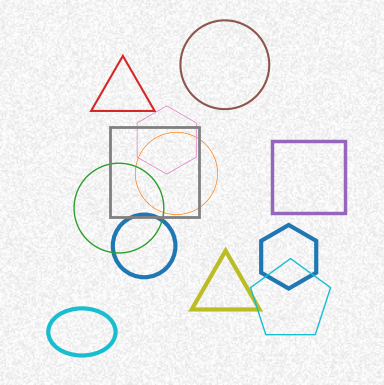[{"shape": "circle", "thickness": 3, "radius": 0.41, "center": [0.374, 0.361]}, {"shape": "hexagon", "thickness": 3, "radius": 0.41, "center": [0.75, 0.333]}, {"shape": "circle", "thickness": 0.5, "radius": 0.53, "center": [0.458, 0.55]}, {"shape": "circle", "thickness": 1, "radius": 0.58, "center": [0.309, 0.459]}, {"shape": "triangle", "thickness": 1.5, "radius": 0.48, "center": [0.319, 0.759]}, {"shape": "square", "thickness": 2.5, "radius": 0.47, "center": [0.801, 0.54]}, {"shape": "circle", "thickness": 1.5, "radius": 0.58, "center": [0.584, 0.832]}, {"shape": "hexagon", "thickness": 0.5, "radius": 0.44, "center": [0.433, 0.636]}, {"shape": "square", "thickness": 2, "radius": 0.58, "center": [0.401, 0.553]}, {"shape": "triangle", "thickness": 3, "radius": 0.51, "center": [0.586, 0.247]}, {"shape": "pentagon", "thickness": 1, "radius": 0.55, "center": [0.755, 0.219]}, {"shape": "oval", "thickness": 3, "radius": 0.44, "center": [0.213, 0.138]}]